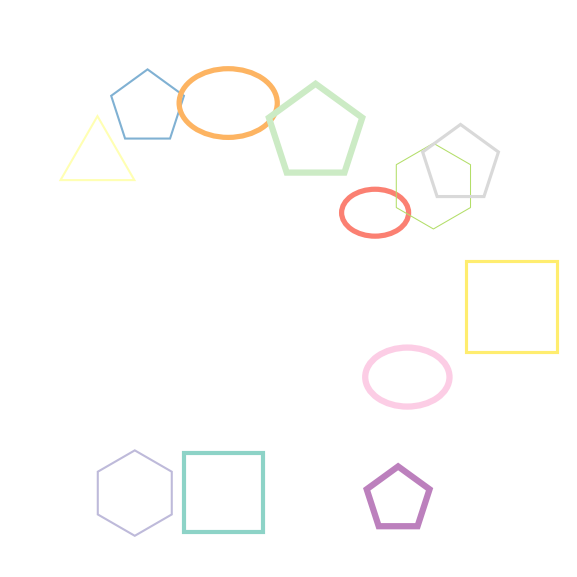[{"shape": "square", "thickness": 2, "radius": 0.34, "center": [0.387, 0.147]}, {"shape": "triangle", "thickness": 1, "radius": 0.37, "center": [0.169, 0.724]}, {"shape": "hexagon", "thickness": 1, "radius": 0.37, "center": [0.233, 0.145]}, {"shape": "oval", "thickness": 2.5, "radius": 0.29, "center": [0.65, 0.631]}, {"shape": "pentagon", "thickness": 1, "radius": 0.33, "center": [0.256, 0.813]}, {"shape": "oval", "thickness": 2.5, "radius": 0.42, "center": [0.395, 0.821]}, {"shape": "hexagon", "thickness": 0.5, "radius": 0.37, "center": [0.75, 0.677]}, {"shape": "oval", "thickness": 3, "radius": 0.36, "center": [0.705, 0.346]}, {"shape": "pentagon", "thickness": 1.5, "radius": 0.35, "center": [0.797, 0.715]}, {"shape": "pentagon", "thickness": 3, "radius": 0.29, "center": [0.689, 0.134]}, {"shape": "pentagon", "thickness": 3, "radius": 0.43, "center": [0.546, 0.769]}, {"shape": "square", "thickness": 1.5, "radius": 0.39, "center": [0.885, 0.468]}]